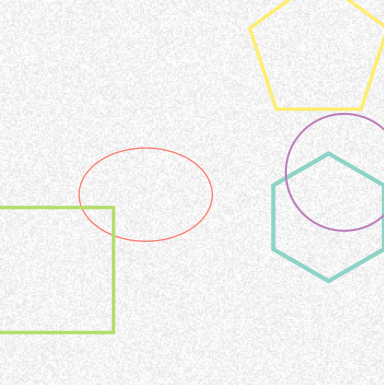[{"shape": "hexagon", "thickness": 3, "radius": 0.83, "center": [0.853, 0.436]}, {"shape": "oval", "thickness": 1, "radius": 0.87, "center": [0.378, 0.494]}, {"shape": "square", "thickness": 2.5, "radius": 0.82, "center": [0.131, 0.3]}, {"shape": "circle", "thickness": 1.5, "radius": 0.76, "center": [0.894, 0.552]}, {"shape": "pentagon", "thickness": 2.5, "radius": 0.94, "center": [0.828, 0.869]}]